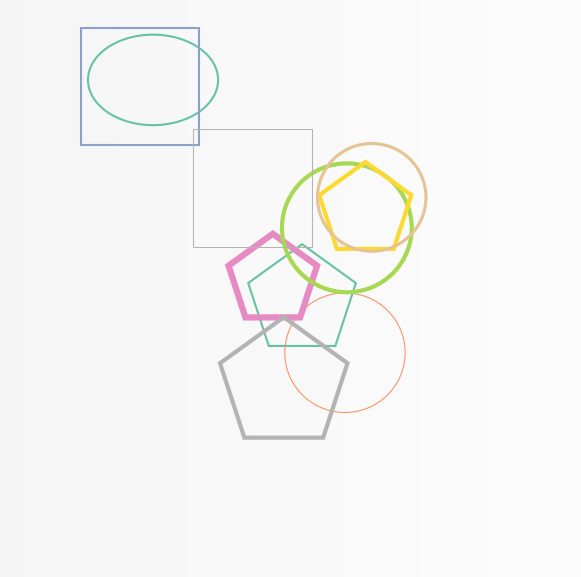[{"shape": "pentagon", "thickness": 1, "radius": 0.49, "center": [0.52, 0.479]}, {"shape": "oval", "thickness": 1, "radius": 0.56, "center": [0.263, 0.861]}, {"shape": "circle", "thickness": 0.5, "radius": 0.52, "center": [0.593, 0.388]}, {"shape": "square", "thickness": 1, "radius": 0.5, "center": [0.241, 0.849]}, {"shape": "pentagon", "thickness": 3, "radius": 0.4, "center": [0.469, 0.514]}, {"shape": "circle", "thickness": 2, "radius": 0.56, "center": [0.597, 0.605]}, {"shape": "pentagon", "thickness": 2, "radius": 0.42, "center": [0.628, 0.635]}, {"shape": "circle", "thickness": 1.5, "radius": 0.47, "center": [0.64, 0.657]}, {"shape": "pentagon", "thickness": 2, "radius": 0.58, "center": [0.488, 0.335]}, {"shape": "square", "thickness": 0.5, "radius": 0.51, "center": [0.434, 0.674]}]